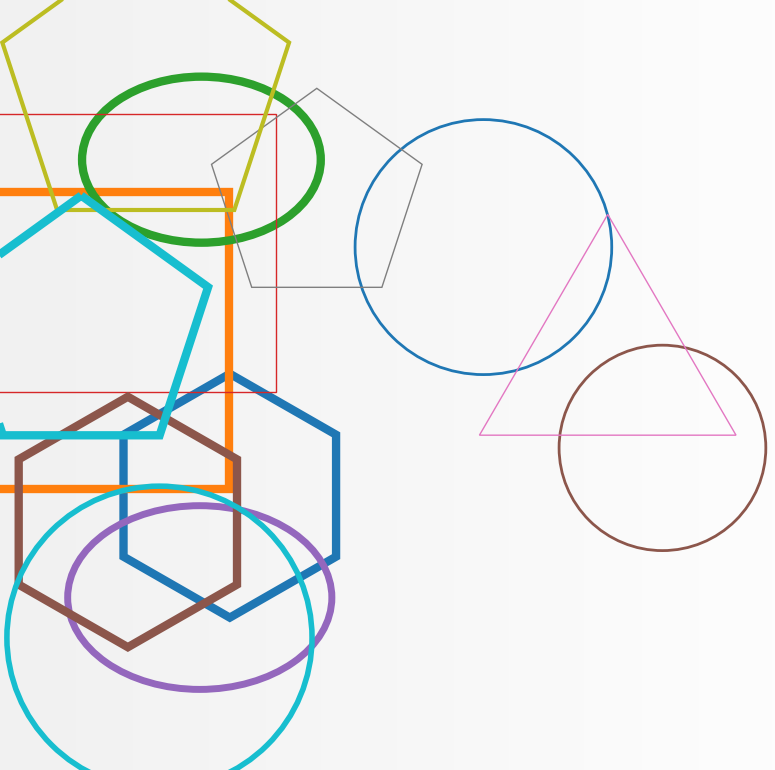[{"shape": "circle", "thickness": 1, "radius": 0.83, "center": [0.624, 0.679]}, {"shape": "hexagon", "thickness": 3, "radius": 0.79, "center": [0.297, 0.356]}, {"shape": "square", "thickness": 3, "radius": 0.97, "center": [0.102, 0.558]}, {"shape": "oval", "thickness": 3, "radius": 0.77, "center": [0.26, 0.793]}, {"shape": "square", "thickness": 0.5, "radius": 0.9, "center": [0.176, 0.672]}, {"shape": "oval", "thickness": 2.5, "radius": 0.85, "center": [0.258, 0.224]}, {"shape": "circle", "thickness": 1, "radius": 0.67, "center": [0.855, 0.418]}, {"shape": "hexagon", "thickness": 3, "radius": 0.81, "center": [0.165, 0.322]}, {"shape": "triangle", "thickness": 0.5, "radius": 0.96, "center": [0.784, 0.53]}, {"shape": "pentagon", "thickness": 0.5, "radius": 0.71, "center": [0.409, 0.742]}, {"shape": "pentagon", "thickness": 1.5, "radius": 0.97, "center": [0.188, 0.885]}, {"shape": "pentagon", "thickness": 3, "radius": 0.86, "center": [0.105, 0.574]}, {"shape": "circle", "thickness": 2, "radius": 0.98, "center": [0.206, 0.172]}]